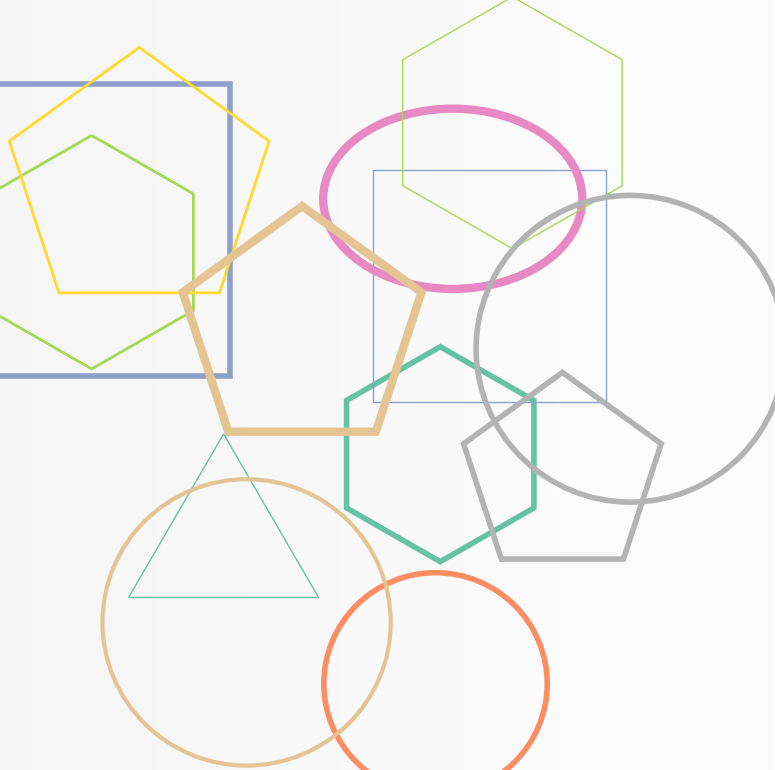[{"shape": "triangle", "thickness": 0.5, "radius": 0.71, "center": [0.289, 0.295]}, {"shape": "hexagon", "thickness": 2, "radius": 0.7, "center": [0.568, 0.41]}, {"shape": "circle", "thickness": 2, "radius": 0.72, "center": [0.562, 0.112]}, {"shape": "square", "thickness": 0.5, "radius": 0.75, "center": [0.631, 0.629]}, {"shape": "square", "thickness": 2, "radius": 0.95, "center": [0.107, 0.701]}, {"shape": "oval", "thickness": 3, "radius": 0.84, "center": [0.584, 0.742]}, {"shape": "hexagon", "thickness": 1, "radius": 0.76, "center": [0.118, 0.672]}, {"shape": "hexagon", "thickness": 0.5, "radius": 0.82, "center": [0.661, 0.841]}, {"shape": "pentagon", "thickness": 1, "radius": 0.88, "center": [0.18, 0.762]}, {"shape": "circle", "thickness": 1.5, "radius": 0.93, "center": [0.318, 0.192]}, {"shape": "pentagon", "thickness": 3, "radius": 0.81, "center": [0.39, 0.57]}, {"shape": "circle", "thickness": 2, "radius": 1.0, "center": [0.813, 0.547]}, {"shape": "pentagon", "thickness": 2, "radius": 0.67, "center": [0.726, 0.382]}]